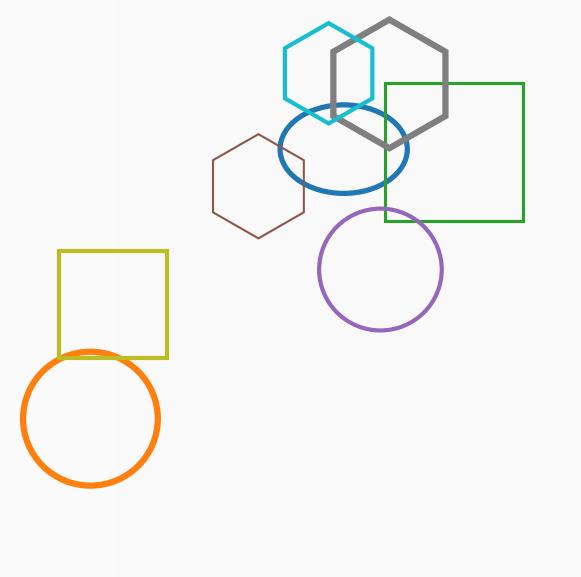[{"shape": "oval", "thickness": 2.5, "radius": 0.55, "center": [0.591, 0.741]}, {"shape": "circle", "thickness": 3, "radius": 0.58, "center": [0.156, 0.274]}, {"shape": "square", "thickness": 1.5, "radius": 0.59, "center": [0.781, 0.736]}, {"shape": "circle", "thickness": 2, "radius": 0.53, "center": [0.655, 0.532]}, {"shape": "hexagon", "thickness": 1, "radius": 0.45, "center": [0.445, 0.677]}, {"shape": "hexagon", "thickness": 3, "radius": 0.56, "center": [0.67, 0.854]}, {"shape": "square", "thickness": 2, "radius": 0.46, "center": [0.195, 0.472]}, {"shape": "hexagon", "thickness": 2, "radius": 0.43, "center": [0.565, 0.872]}]